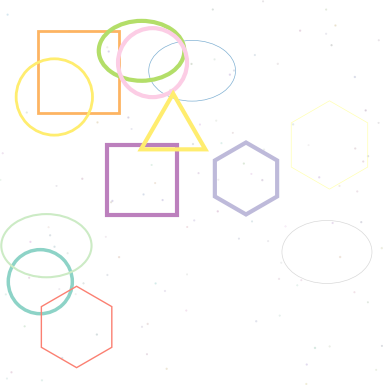[{"shape": "circle", "thickness": 2.5, "radius": 0.42, "center": [0.105, 0.268]}, {"shape": "hexagon", "thickness": 0.5, "radius": 0.57, "center": [0.856, 0.623]}, {"shape": "hexagon", "thickness": 3, "radius": 0.47, "center": [0.639, 0.536]}, {"shape": "hexagon", "thickness": 1, "radius": 0.53, "center": [0.199, 0.151]}, {"shape": "oval", "thickness": 0.5, "radius": 0.56, "center": [0.499, 0.816]}, {"shape": "square", "thickness": 2, "radius": 0.53, "center": [0.204, 0.812]}, {"shape": "oval", "thickness": 3, "radius": 0.56, "center": [0.368, 0.868]}, {"shape": "circle", "thickness": 3, "radius": 0.45, "center": [0.396, 0.837]}, {"shape": "oval", "thickness": 0.5, "radius": 0.58, "center": [0.849, 0.346]}, {"shape": "square", "thickness": 3, "radius": 0.46, "center": [0.368, 0.533]}, {"shape": "oval", "thickness": 1.5, "radius": 0.59, "center": [0.121, 0.362]}, {"shape": "triangle", "thickness": 3, "radius": 0.48, "center": [0.45, 0.66]}, {"shape": "circle", "thickness": 2, "radius": 0.5, "center": [0.141, 0.748]}]